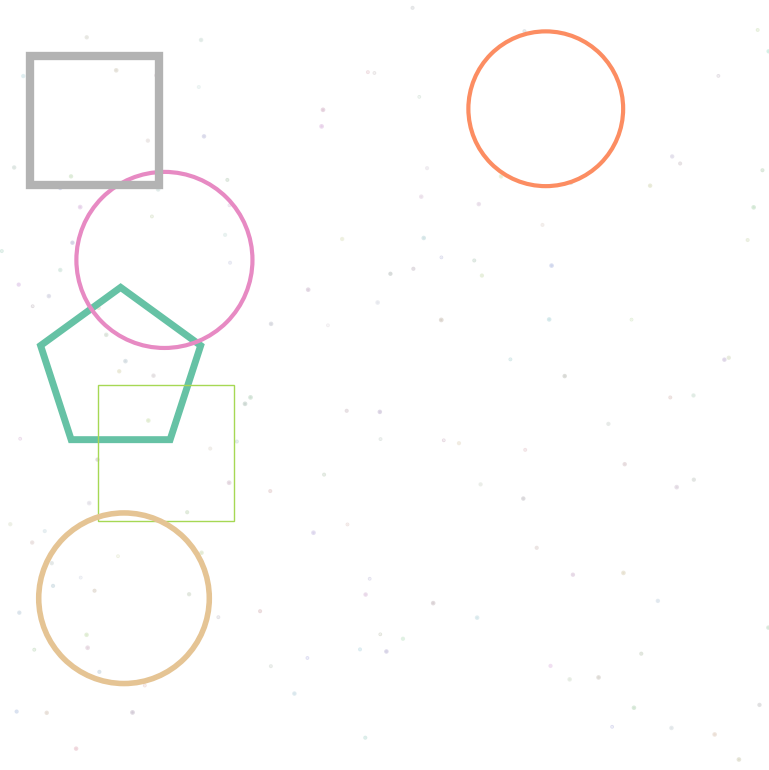[{"shape": "pentagon", "thickness": 2.5, "radius": 0.55, "center": [0.157, 0.517]}, {"shape": "circle", "thickness": 1.5, "radius": 0.5, "center": [0.709, 0.859]}, {"shape": "circle", "thickness": 1.5, "radius": 0.57, "center": [0.214, 0.662]}, {"shape": "square", "thickness": 0.5, "radius": 0.44, "center": [0.216, 0.412]}, {"shape": "circle", "thickness": 2, "radius": 0.55, "center": [0.161, 0.223]}, {"shape": "square", "thickness": 3, "radius": 0.42, "center": [0.123, 0.843]}]